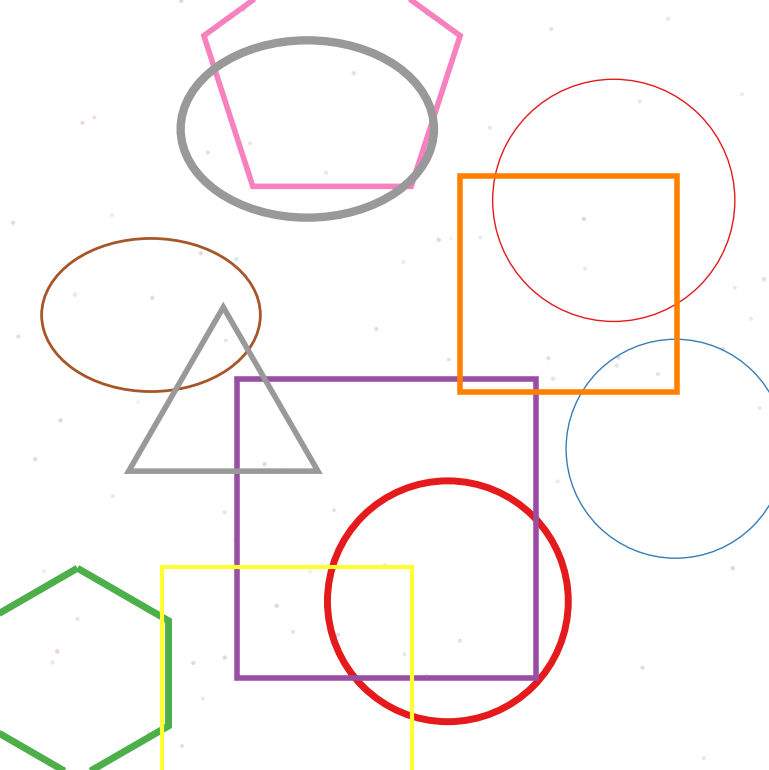[{"shape": "circle", "thickness": 0.5, "radius": 0.79, "center": [0.797, 0.74]}, {"shape": "circle", "thickness": 2.5, "radius": 0.78, "center": [0.582, 0.219]}, {"shape": "circle", "thickness": 0.5, "radius": 0.71, "center": [0.877, 0.417]}, {"shape": "hexagon", "thickness": 2.5, "radius": 0.68, "center": [0.101, 0.126]}, {"shape": "square", "thickness": 2, "radius": 0.97, "center": [0.502, 0.314]}, {"shape": "square", "thickness": 2, "radius": 0.7, "center": [0.738, 0.631]}, {"shape": "square", "thickness": 1.5, "radius": 0.81, "center": [0.373, 0.101]}, {"shape": "oval", "thickness": 1, "radius": 0.71, "center": [0.196, 0.591]}, {"shape": "pentagon", "thickness": 2, "radius": 0.87, "center": [0.431, 0.9]}, {"shape": "oval", "thickness": 3, "radius": 0.82, "center": [0.399, 0.832]}, {"shape": "triangle", "thickness": 2, "radius": 0.71, "center": [0.29, 0.459]}]